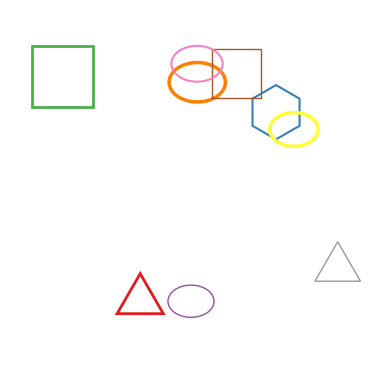[{"shape": "triangle", "thickness": 2, "radius": 0.35, "center": [0.364, 0.22]}, {"shape": "hexagon", "thickness": 1.5, "radius": 0.35, "center": [0.717, 0.709]}, {"shape": "square", "thickness": 2, "radius": 0.4, "center": [0.162, 0.802]}, {"shape": "oval", "thickness": 1, "radius": 0.3, "center": [0.496, 0.218]}, {"shape": "oval", "thickness": 2.5, "radius": 0.37, "center": [0.512, 0.786]}, {"shape": "oval", "thickness": 2.5, "radius": 0.31, "center": [0.763, 0.664]}, {"shape": "square", "thickness": 1, "radius": 0.31, "center": [0.614, 0.809]}, {"shape": "oval", "thickness": 1.5, "radius": 0.33, "center": [0.512, 0.834]}, {"shape": "triangle", "thickness": 1, "radius": 0.34, "center": [0.877, 0.304]}]